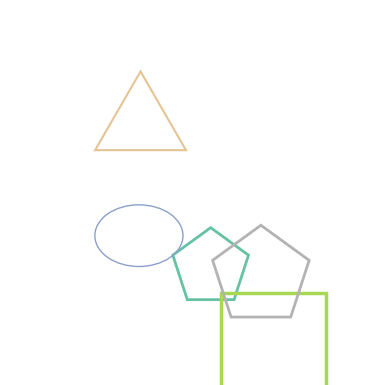[{"shape": "pentagon", "thickness": 2, "radius": 0.52, "center": [0.547, 0.305]}, {"shape": "oval", "thickness": 1, "radius": 0.57, "center": [0.361, 0.388]}, {"shape": "square", "thickness": 2.5, "radius": 0.68, "center": [0.71, 0.103]}, {"shape": "triangle", "thickness": 1.5, "radius": 0.68, "center": [0.365, 0.678]}, {"shape": "pentagon", "thickness": 2, "radius": 0.66, "center": [0.678, 0.283]}]